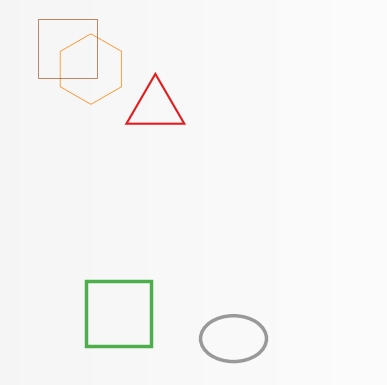[{"shape": "triangle", "thickness": 1.5, "radius": 0.43, "center": [0.401, 0.722]}, {"shape": "square", "thickness": 2.5, "radius": 0.42, "center": [0.306, 0.185]}, {"shape": "hexagon", "thickness": 0.5, "radius": 0.46, "center": [0.235, 0.821]}, {"shape": "square", "thickness": 0.5, "radius": 0.38, "center": [0.174, 0.874]}, {"shape": "oval", "thickness": 2.5, "radius": 0.43, "center": [0.603, 0.12]}]